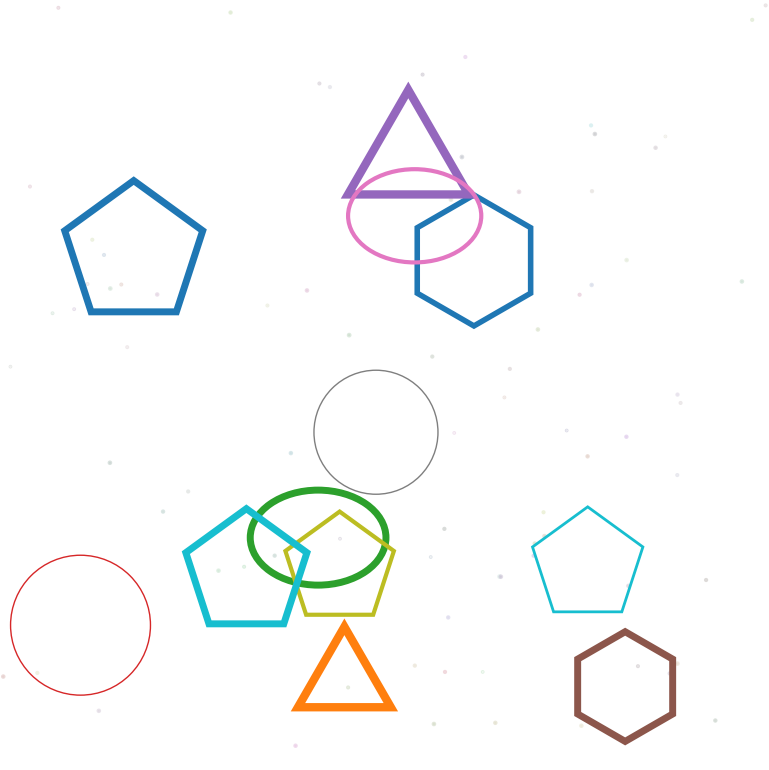[{"shape": "hexagon", "thickness": 2, "radius": 0.43, "center": [0.616, 0.662]}, {"shape": "pentagon", "thickness": 2.5, "radius": 0.47, "center": [0.174, 0.671]}, {"shape": "triangle", "thickness": 3, "radius": 0.35, "center": [0.447, 0.116]}, {"shape": "oval", "thickness": 2.5, "radius": 0.44, "center": [0.413, 0.302]}, {"shape": "circle", "thickness": 0.5, "radius": 0.45, "center": [0.105, 0.188]}, {"shape": "triangle", "thickness": 3, "radius": 0.45, "center": [0.53, 0.793]}, {"shape": "hexagon", "thickness": 2.5, "radius": 0.36, "center": [0.812, 0.108]}, {"shape": "oval", "thickness": 1.5, "radius": 0.43, "center": [0.539, 0.72]}, {"shape": "circle", "thickness": 0.5, "radius": 0.4, "center": [0.488, 0.439]}, {"shape": "pentagon", "thickness": 1.5, "radius": 0.37, "center": [0.441, 0.262]}, {"shape": "pentagon", "thickness": 1, "radius": 0.38, "center": [0.763, 0.266]}, {"shape": "pentagon", "thickness": 2.5, "radius": 0.41, "center": [0.32, 0.257]}]